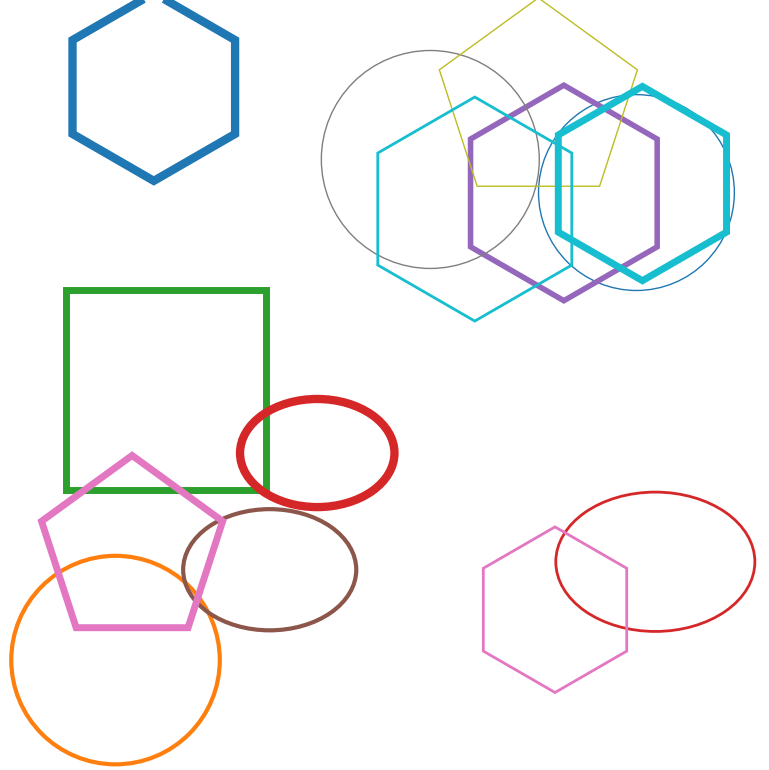[{"shape": "hexagon", "thickness": 3, "radius": 0.61, "center": [0.2, 0.887]}, {"shape": "circle", "thickness": 0.5, "radius": 0.64, "center": [0.827, 0.75]}, {"shape": "circle", "thickness": 1.5, "radius": 0.68, "center": [0.15, 0.143]}, {"shape": "square", "thickness": 2.5, "radius": 0.65, "center": [0.216, 0.494]}, {"shape": "oval", "thickness": 1, "radius": 0.65, "center": [0.851, 0.27]}, {"shape": "oval", "thickness": 3, "radius": 0.5, "center": [0.412, 0.412]}, {"shape": "hexagon", "thickness": 2, "radius": 0.7, "center": [0.732, 0.749]}, {"shape": "oval", "thickness": 1.5, "radius": 0.56, "center": [0.35, 0.26]}, {"shape": "pentagon", "thickness": 2.5, "radius": 0.62, "center": [0.172, 0.285]}, {"shape": "hexagon", "thickness": 1, "radius": 0.54, "center": [0.721, 0.208]}, {"shape": "circle", "thickness": 0.5, "radius": 0.71, "center": [0.559, 0.793]}, {"shape": "pentagon", "thickness": 0.5, "radius": 0.68, "center": [0.699, 0.868]}, {"shape": "hexagon", "thickness": 1, "radius": 0.73, "center": [0.617, 0.729]}, {"shape": "hexagon", "thickness": 2.5, "radius": 0.63, "center": [0.834, 0.762]}]